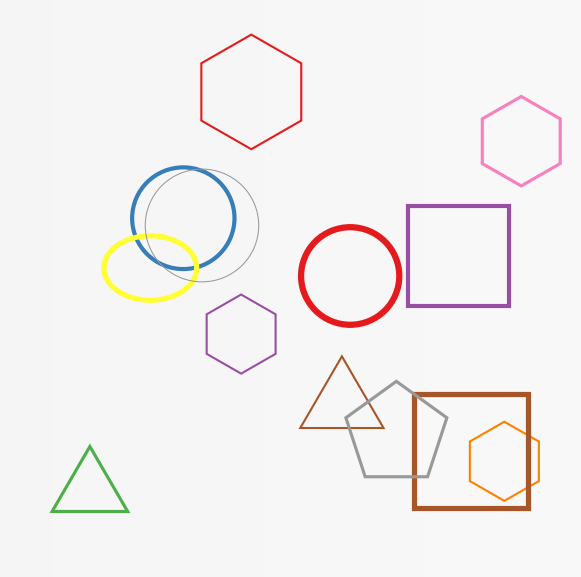[{"shape": "hexagon", "thickness": 1, "radius": 0.5, "center": [0.432, 0.84]}, {"shape": "circle", "thickness": 3, "radius": 0.42, "center": [0.602, 0.521]}, {"shape": "circle", "thickness": 2, "radius": 0.44, "center": [0.315, 0.621]}, {"shape": "triangle", "thickness": 1.5, "radius": 0.38, "center": [0.155, 0.151]}, {"shape": "hexagon", "thickness": 1, "radius": 0.34, "center": [0.415, 0.421]}, {"shape": "square", "thickness": 2, "radius": 0.43, "center": [0.789, 0.556]}, {"shape": "hexagon", "thickness": 1, "radius": 0.34, "center": [0.868, 0.2]}, {"shape": "oval", "thickness": 2.5, "radius": 0.4, "center": [0.259, 0.535]}, {"shape": "triangle", "thickness": 1, "radius": 0.41, "center": [0.588, 0.299]}, {"shape": "square", "thickness": 2.5, "radius": 0.49, "center": [0.81, 0.218]}, {"shape": "hexagon", "thickness": 1.5, "radius": 0.39, "center": [0.897, 0.755]}, {"shape": "pentagon", "thickness": 1.5, "radius": 0.46, "center": [0.682, 0.247]}, {"shape": "circle", "thickness": 0.5, "radius": 0.49, "center": [0.347, 0.609]}]